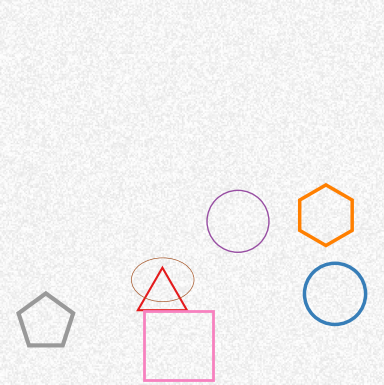[{"shape": "triangle", "thickness": 1.5, "radius": 0.37, "center": [0.422, 0.231]}, {"shape": "circle", "thickness": 2.5, "radius": 0.4, "center": [0.87, 0.237]}, {"shape": "circle", "thickness": 1, "radius": 0.4, "center": [0.618, 0.425]}, {"shape": "hexagon", "thickness": 2.5, "radius": 0.39, "center": [0.847, 0.441]}, {"shape": "oval", "thickness": 0.5, "radius": 0.41, "center": [0.423, 0.273]}, {"shape": "square", "thickness": 2, "radius": 0.45, "center": [0.464, 0.103]}, {"shape": "pentagon", "thickness": 3, "radius": 0.37, "center": [0.119, 0.163]}]